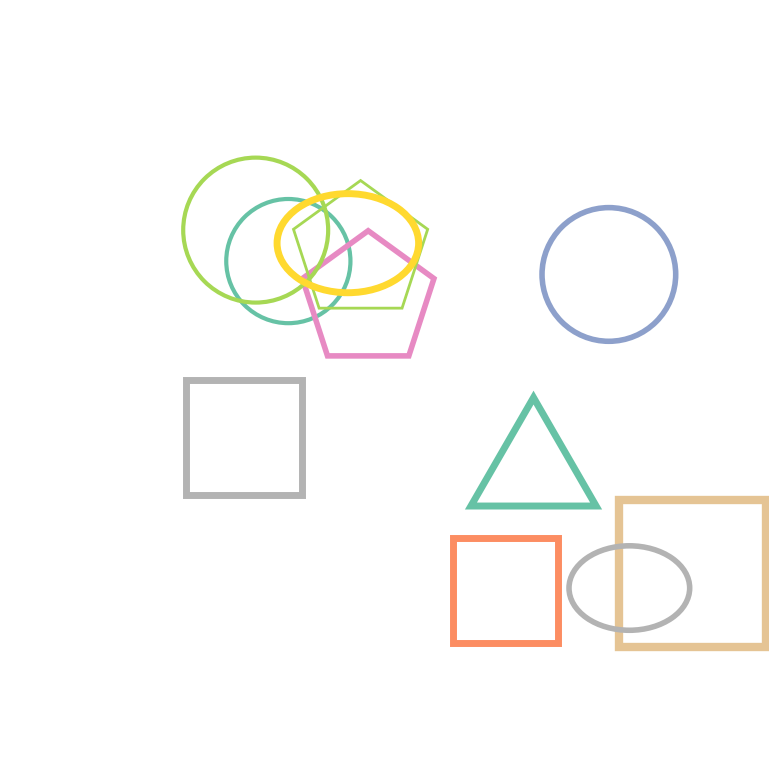[{"shape": "circle", "thickness": 1.5, "radius": 0.4, "center": [0.374, 0.661]}, {"shape": "triangle", "thickness": 2.5, "radius": 0.47, "center": [0.693, 0.39]}, {"shape": "square", "thickness": 2.5, "radius": 0.34, "center": [0.656, 0.233]}, {"shape": "circle", "thickness": 2, "radius": 0.43, "center": [0.791, 0.644]}, {"shape": "pentagon", "thickness": 2, "radius": 0.45, "center": [0.478, 0.61]}, {"shape": "pentagon", "thickness": 1, "radius": 0.46, "center": [0.468, 0.674]}, {"shape": "circle", "thickness": 1.5, "radius": 0.47, "center": [0.332, 0.701]}, {"shape": "oval", "thickness": 2.5, "radius": 0.46, "center": [0.452, 0.684]}, {"shape": "square", "thickness": 3, "radius": 0.48, "center": [0.899, 0.255]}, {"shape": "oval", "thickness": 2, "radius": 0.39, "center": [0.817, 0.236]}, {"shape": "square", "thickness": 2.5, "radius": 0.38, "center": [0.317, 0.432]}]